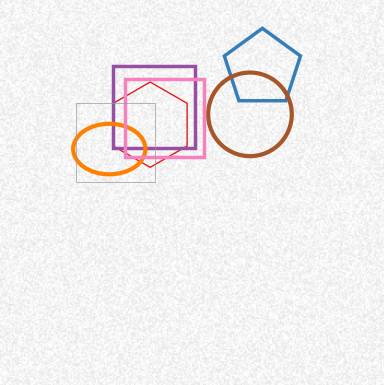[{"shape": "hexagon", "thickness": 1, "radius": 0.55, "center": [0.39, 0.676]}, {"shape": "pentagon", "thickness": 2.5, "radius": 0.52, "center": [0.682, 0.822]}, {"shape": "square", "thickness": 2.5, "radius": 0.54, "center": [0.4, 0.723]}, {"shape": "oval", "thickness": 3, "radius": 0.47, "center": [0.284, 0.613]}, {"shape": "circle", "thickness": 3, "radius": 0.54, "center": [0.649, 0.703]}, {"shape": "square", "thickness": 2.5, "radius": 0.51, "center": [0.427, 0.693]}, {"shape": "square", "thickness": 0.5, "radius": 0.51, "center": [0.3, 0.63]}]